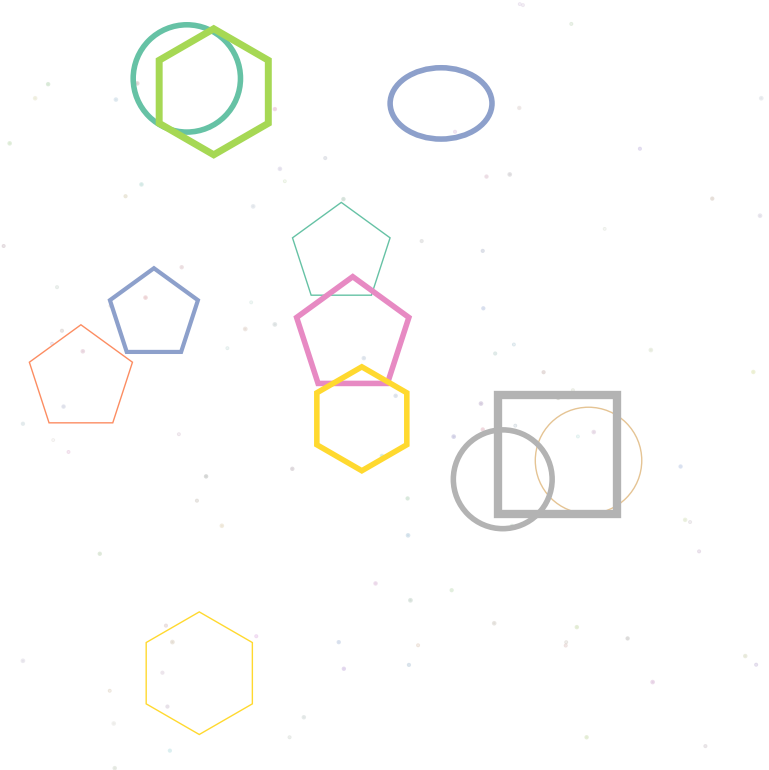[{"shape": "pentagon", "thickness": 0.5, "radius": 0.33, "center": [0.443, 0.671]}, {"shape": "circle", "thickness": 2, "radius": 0.35, "center": [0.243, 0.898]}, {"shape": "pentagon", "thickness": 0.5, "radius": 0.35, "center": [0.105, 0.508]}, {"shape": "pentagon", "thickness": 1.5, "radius": 0.3, "center": [0.2, 0.592]}, {"shape": "oval", "thickness": 2, "radius": 0.33, "center": [0.573, 0.866]}, {"shape": "pentagon", "thickness": 2, "radius": 0.38, "center": [0.458, 0.564]}, {"shape": "hexagon", "thickness": 2.5, "radius": 0.41, "center": [0.278, 0.881]}, {"shape": "hexagon", "thickness": 2, "radius": 0.34, "center": [0.47, 0.456]}, {"shape": "hexagon", "thickness": 0.5, "radius": 0.4, "center": [0.259, 0.126]}, {"shape": "circle", "thickness": 0.5, "radius": 0.35, "center": [0.764, 0.402]}, {"shape": "circle", "thickness": 2, "radius": 0.32, "center": [0.653, 0.378]}, {"shape": "square", "thickness": 3, "radius": 0.39, "center": [0.724, 0.41]}]